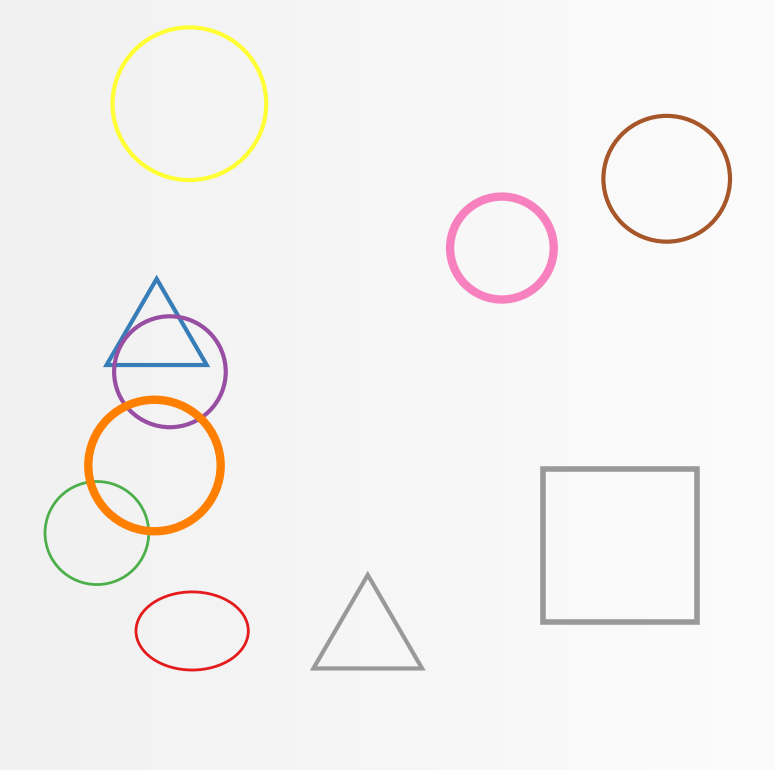[{"shape": "oval", "thickness": 1, "radius": 0.36, "center": [0.248, 0.181]}, {"shape": "triangle", "thickness": 1.5, "radius": 0.37, "center": [0.202, 0.563]}, {"shape": "circle", "thickness": 1, "radius": 0.33, "center": [0.125, 0.308]}, {"shape": "circle", "thickness": 1.5, "radius": 0.36, "center": [0.219, 0.517]}, {"shape": "circle", "thickness": 3, "radius": 0.43, "center": [0.199, 0.395]}, {"shape": "circle", "thickness": 1.5, "radius": 0.5, "center": [0.244, 0.865]}, {"shape": "circle", "thickness": 1.5, "radius": 0.41, "center": [0.86, 0.768]}, {"shape": "circle", "thickness": 3, "radius": 0.33, "center": [0.648, 0.678]}, {"shape": "square", "thickness": 2, "radius": 0.5, "center": [0.8, 0.291]}, {"shape": "triangle", "thickness": 1.5, "radius": 0.4, "center": [0.475, 0.172]}]